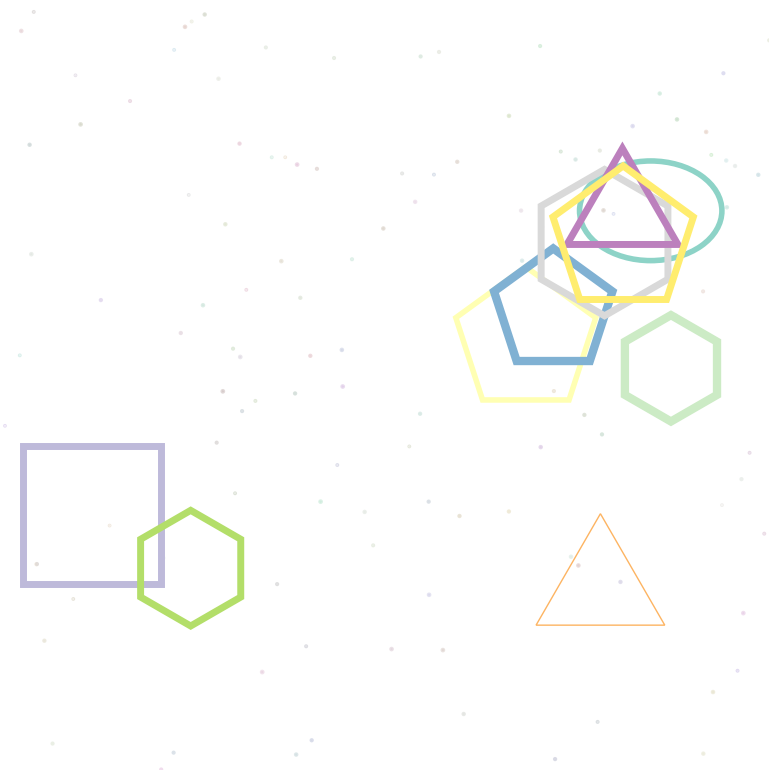[{"shape": "oval", "thickness": 2, "radius": 0.46, "center": [0.845, 0.726]}, {"shape": "pentagon", "thickness": 2, "radius": 0.48, "center": [0.683, 0.558]}, {"shape": "square", "thickness": 2.5, "radius": 0.45, "center": [0.119, 0.331]}, {"shape": "pentagon", "thickness": 3, "radius": 0.4, "center": [0.718, 0.597]}, {"shape": "triangle", "thickness": 0.5, "radius": 0.48, "center": [0.78, 0.236]}, {"shape": "hexagon", "thickness": 2.5, "radius": 0.38, "center": [0.248, 0.262]}, {"shape": "hexagon", "thickness": 2.5, "radius": 0.48, "center": [0.785, 0.685]}, {"shape": "triangle", "thickness": 2.5, "radius": 0.42, "center": [0.808, 0.724]}, {"shape": "hexagon", "thickness": 3, "radius": 0.35, "center": [0.871, 0.522]}, {"shape": "pentagon", "thickness": 2.5, "radius": 0.48, "center": [0.809, 0.689]}]